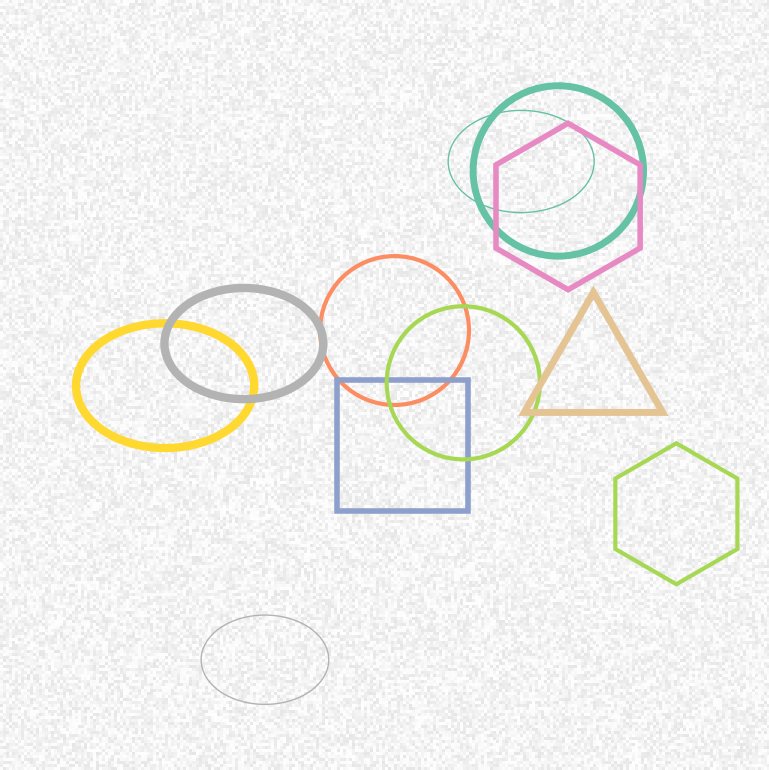[{"shape": "circle", "thickness": 2.5, "radius": 0.55, "center": [0.725, 0.778]}, {"shape": "oval", "thickness": 0.5, "radius": 0.47, "center": [0.677, 0.79]}, {"shape": "circle", "thickness": 1.5, "radius": 0.48, "center": [0.512, 0.571]}, {"shape": "square", "thickness": 2, "radius": 0.42, "center": [0.523, 0.422]}, {"shape": "hexagon", "thickness": 2, "radius": 0.54, "center": [0.738, 0.732]}, {"shape": "hexagon", "thickness": 1.5, "radius": 0.46, "center": [0.878, 0.333]}, {"shape": "circle", "thickness": 1.5, "radius": 0.5, "center": [0.602, 0.503]}, {"shape": "oval", "thickness": 3, "radius": 0.58, "center": [0.214, 0.499]}, {"shape": "triangle", "thickness": 2.5, "radius": 0.52, "center": [0.771, 0.516]}, {"shape": "oval", "thickness": 0.5, "radius": 0.41, "center": [0.344, 0.143]}, {"shape": "oval", "thickness": 3, "radius": 0.52, "center": [0.317, 0.554]}]